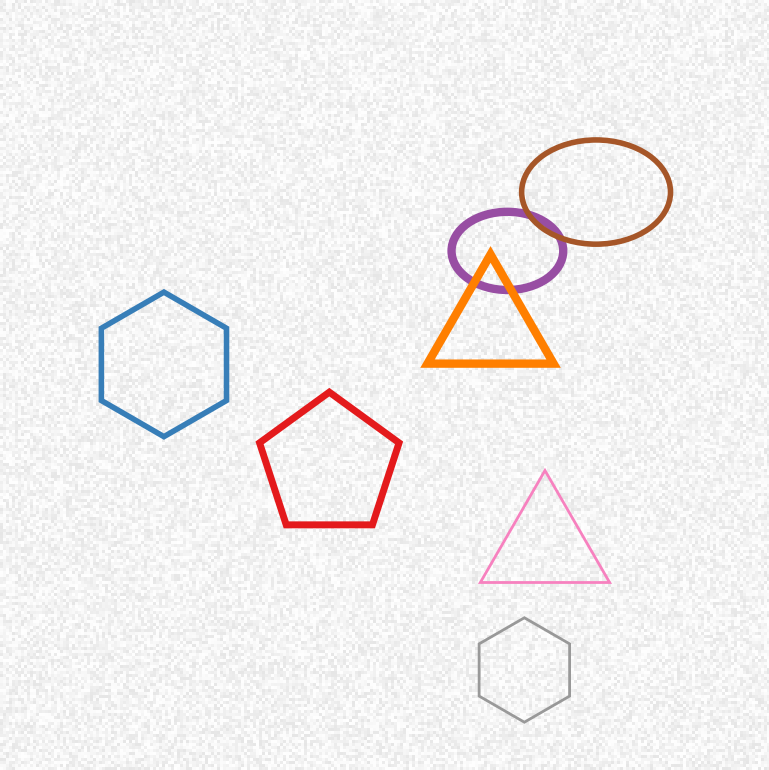[{"shape": "pentagon", "thickness": 2.5, "radius": 0.48, "center": [0.428, 0.395]}, {"shape": "hexagon", "thickness": 2, "radius": 0.47, "center": [0.213, 0.527]}, {"shape": "oval", "thickness": 3, "radius": 0.36, "center": [0.659, 0.674]}, {"shape": "triangle", "thickness": 3, "radius": 0.47, "center": [0.637, 0.575]}, {"shape": "oval", "thickness": 2, "radius": 0.48, "center": [0.774, 0.751]}, {"shape": "triangle", "thickness": 1, "radius": 0.48, "center": [0.708, 0.292]}, {"shape": "hexagon", "thickness": 1, "radius": 0.34, "center": [0.681, 0.13]}]